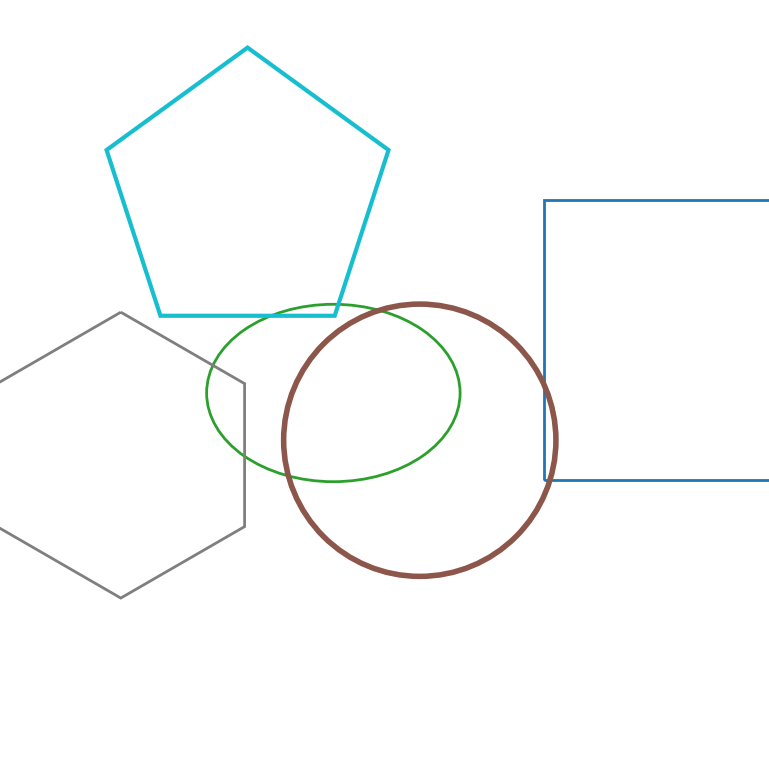[{"shape": "square", "thickness": 1, "radius": 0.91, "center": [0.888, 0.558]}, {"shape": "oval", "thickness": 1, "radius": 0.82, "center": [0.433, 0.49]}, {"shape": "circle", "thickness": 2, "radius": 0.88, "center": [0.545, 0.428]}, {"shape": "hexagon", "thickness": 1, "radius": 0.93, "center": [0.157, 0.409]}, {"shape": "pentagon", "thickness": 1.5, "radius": 0.96, "center": [0.322, 0.746]}]